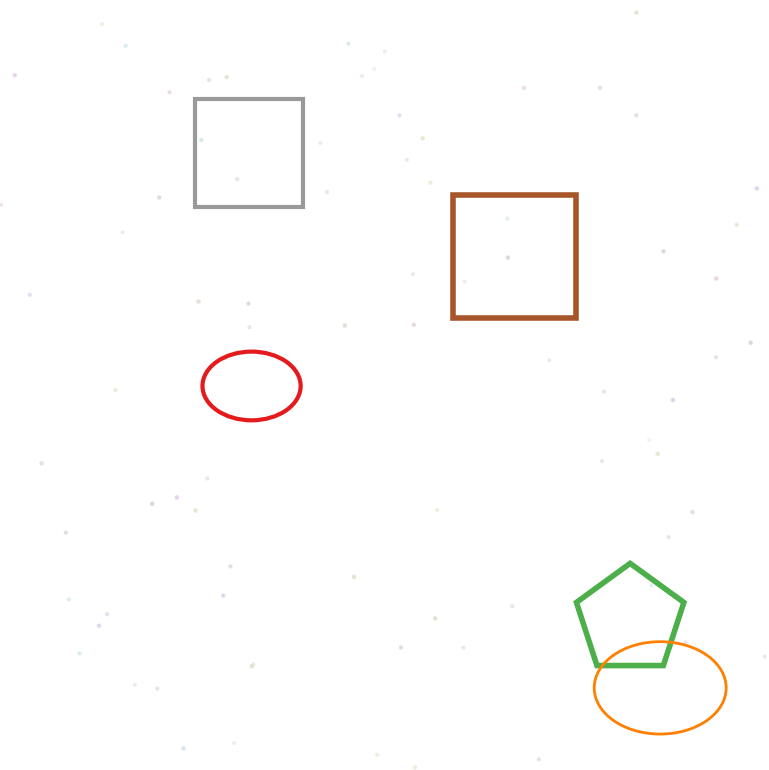[{"shape": "oval", "thickness": 1.5, "radius": 0.32, "center": [0.327, 0.499]}, {"shape": "pentagon", "thickness": 2, "radius": 0.37, "center": [0.818, 0.195]}, {"shape": "oval", "thickness": 1, "radius": 0.43, "center": [0.857, 0.107]}, {"shape": "square", "thickness": 2, "radius": 0.4, "center": [0.668, 0.666]}, {"shape": "square", "thickness": 1.5, "radius": 0.35, "center": [0.324, 0.801]}]